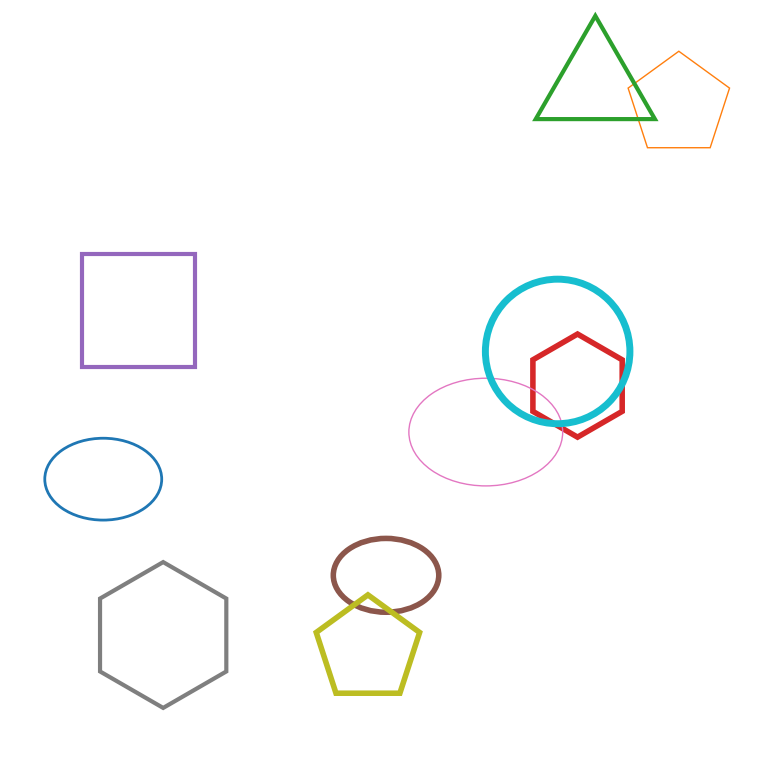[{"shape": "oval", "thickness": 1, "radius": 0.38, "center": [0.134, 0.378]}, {"shape": "pentagon", "thickness": 0.5, "radius": 0.35, "center": [0.882, 0.864]}, {"shape": "triangle", "thickness": 1.5, "radius": 0.45, "center": [0.773, 0.89]}, {"shape": "hexagon", "thickness": 2, "radius": 0.33, "center": [0.75, 0.499]}, {"shape": "square", "thickness": 1.5, "radius": 0.37, "center": [0.18, 0.597]}, {"shape": "oval", "thickness": 2, "radius": 0.34, "center": [0.501, 0.253]}, {"shape": "oval", "thickness": 0.5, "radius": 0.5, "center": [0.631, 0.439]}, {"shape": "hexagon", "thickness": 1.5, "radius": 0.47, "center": [0.212, 0.175]}, {"shape": "pentagon", "thickness": 2, "radius": 0.35, "center": [0.478, 0.157]}, {"shape": "circle", "thickness": 2.5, "radius": 0.47, "center": [0.724, 0.544]}]